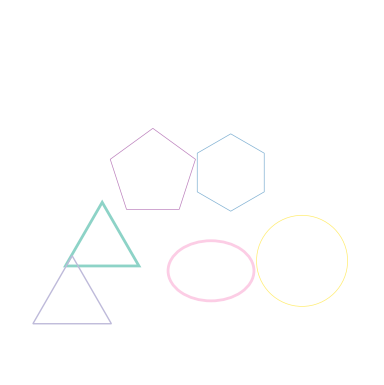[{"shape": "triangle", "thickness": 2, "radius": 0.55, "center": [0.265, 0.364]}, {"shape": "triangle", "thickness": 1, "radius": 0.59, "center": [0.187, 0.218]}, {"shape": "hexagon", "thickness": 0.5, "radius": 0.5, "center": [0.599, 0.552]}, {"shape": "oval", "thickness": 2, "radius": 0.56, "center": [0.548, 0.297]}, {"shape": "pentagon", "thickness": 0.5, "radius": 0.58, "center": [0.397, 0.55]}, {"shape": "circle", "thickness": 0.5, "radius": 0.59, "center": [0.785, 0.322]}]